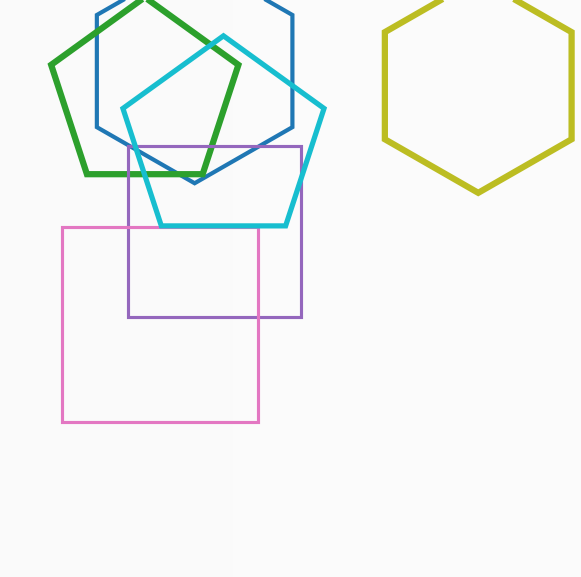[{"shape": "hexagon", "thickness": 2, "radius": 0.97, "center": [0.335, 0.876]}, {"shape": "pentagon", "thickness": 3, "radius": 0.85, "center": [0.249, 0.835]}, {"shape": "square", "thickness": 1.5, "radius": 0.74, "center": [0.369, 0.598]}, {"shape": "square", "thickness": 1.5, "radius": 0.84, "center": [0.276, 0.438]}, {"shape": "hexagon", "thickness": 3, "radius": 0.93, "center": [0.823, 0.851]}, {"shape": "pentagon", "thickness": 2.5, "radius": 0.91, "center": [0.384, 0.755]}]